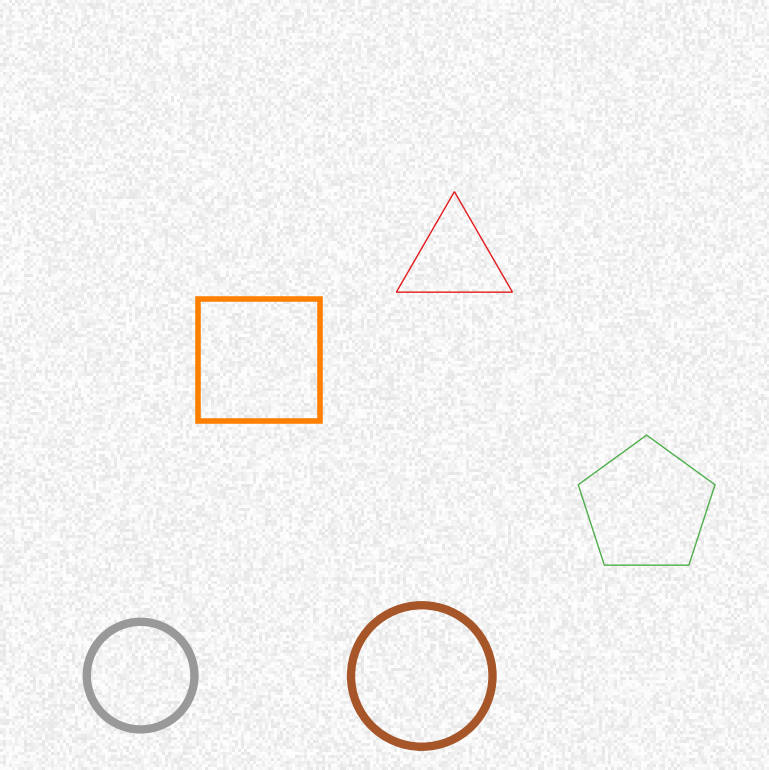[{"shape": "triangle", "thickness": 0.5, "radius": 0.44, "center": [0.59, 0.664]}, {"shape": "pentagon", "thickness": 0.5, "radius": 0.47, "center": [0.84, 0.342]}, {"shape": "square", "thickness": 2, "radius": 0.39, "center": [0.336, 0.532]}, {"shape": "circle", "thickness": 3, "radius": 0.46, "center": [0.548, 0.122]}, {"shape": "circle", "thickness": 3, "radius": 0.35, "center": [0.183, 0.123]}]